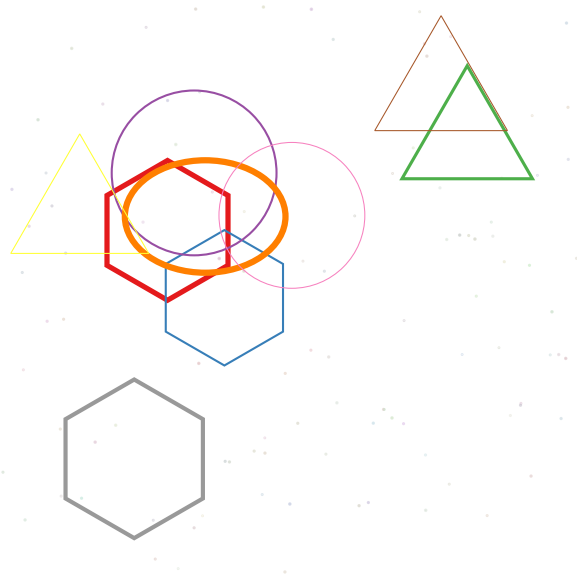[{"shape": "hexagon", "thickness": 2.5, "radius": 0.6, "center": [0.29, 0.6]}, {"shape": "hexagon", "thickness": 1, "radius": 0.59, "center": [0.389, 0.483]}, {"shape": "triangle", "thickness": 1.5, "radius": 0.65, "center": [0.809, 0.755]}, {"shape": "circle", "thickness": 1, "radius": 0.71, "center": [0.336, 0.7]}, {"shape": "oval", "thickness": 3, "radius": 0.7, "center": [0.355, 0.624]}, {"shape": "triangle", "thickness": 0.5, "radius": 0.69, "center": [0.138, 0.629]}, {"shape": "triangle", "thickness": 0.5, "radius": 0.66, "center": [0.764, 0.839]}, {"shape": "circle", "thickness": 0.5, "radius": 0.63, "center": [0.505, 0.626]}, {"shape": "hexagon", "thickness": 2, "radius": 0.69, "center": [0.232, 0.205]}]